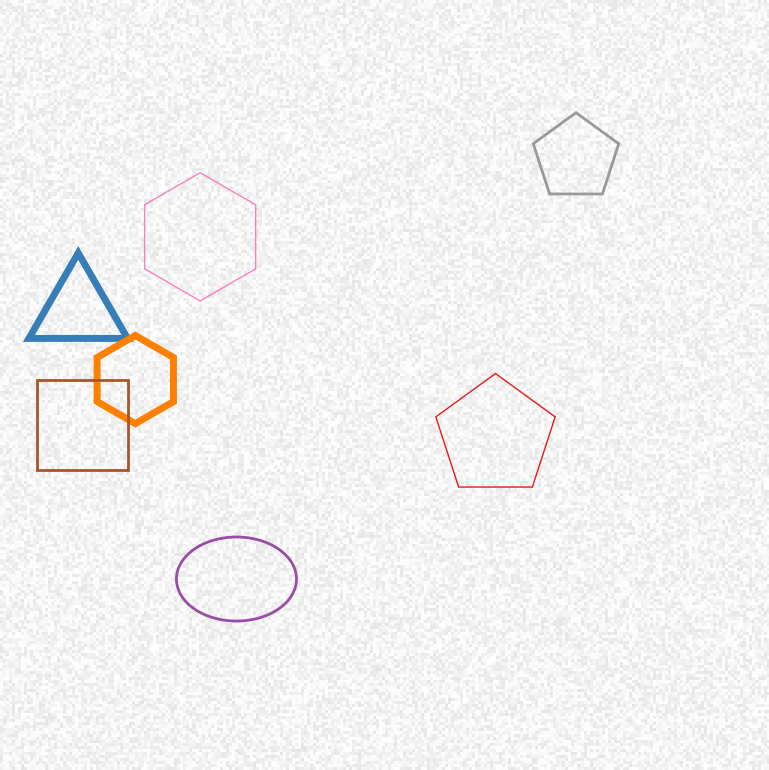[{"shape": "pentagon", "thickness": 0.5, "radius": 0.41, "center": [0.643, 0.433]}, {"shape": "triangle", "thickness": 2.5, "radius": 0.37, "center": [0.102, 0.597]}, {"shape": "oval", "thickness": 1, "radius": 0.39, "center": [0.307, 0.248]}, {"shape": "hexagon", "thickness": 2.5, "radius": 0.29, "center": [0.176, 0.507]}, {"shape": "square", "thickness": 1, "radius": 0.29, "center": [0.107, 0.448]}, {"shape": "hexagon", "thickness": 0.5, "radius": 0.42, "center": [0.26, 0.692]}, {"shape": "pentagon", "thickness": 1, "radius": 0.29, "center": [0.748, 0.795]}]